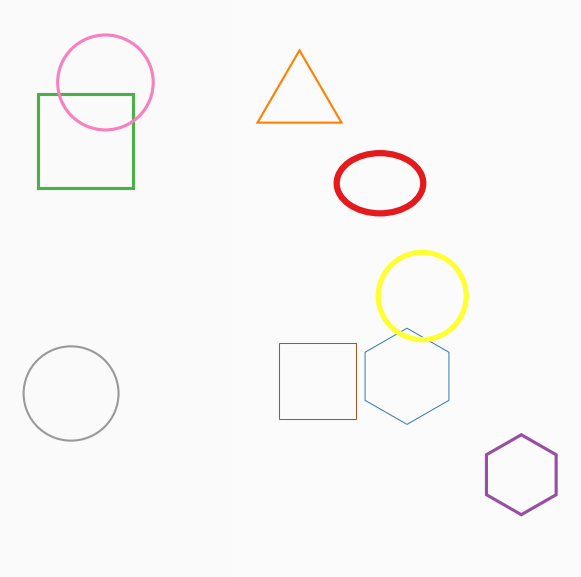[{"shape": "oval", "thickness": 3, "radius": 0.37, "center": [0.654, 0.682]}, {"shape": "hexagon", "thickness": 0.5, "radius": 0.42, "center": [0.7, 0.348]}, {"shape": "square", "thickness": 1.5, "radius": 0.41, "center": [0.147, 0.755]}, {"shape": "hexagon", "thickness": 1.5, "radius": 0.35, "center": [0.897, 0.177]}, {"shape": "triangle", "thickness": 1, "radius": 0.42, "center": [0.515, 0.829]}, {"shape": "circle", "thickness": 2.5, "radius": 0.38, "center": [0.726, 0.487]}, {"shape": "square", "thickness": 0.5, "radius": 0.33, "center": [0.547, 0.339]}, {"shape": "circle", "thickness": 1.5, "radius": 0.41, "center": [0.181, 0.856]}, {"shape": "circle", "thickness": 1, "radius": 0.41, "center": [0.122, 0.318]}]